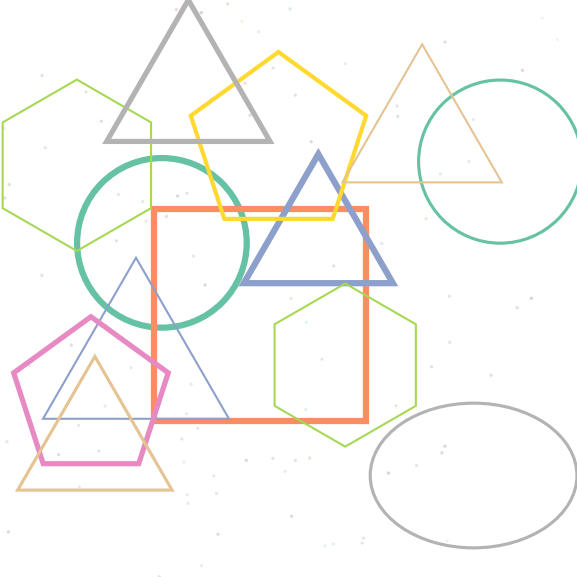[{"shape": "circle", "thickness": 3, "radius": 0.73, "center": [0.28, 0.579]}, {"shape": "circle", "thickness": 1.5, "radius": 0.71, "center": [0.866, 0.719]}, {"shape": "square", "thickness": 3, "radius": 0.92, "center": [0.45, 0.453]}, {"shape": "triangle", "thickness": 1, "radius": 0.93, "center": [0.235, 0.367]}, {"shape": "triangle", "thickness": 3, "radius": 0.74, "center": [0.551, 0.583]}, {"shape": "pentagon", "thickness": 2.5, "radius": 0.7, "center": [0.158, 0.31]}, {"shape": "hexagon", "thickness": 1, "radius": 0.71, "center": [0.598, 0.367]}, {"shape": "hexagon", "thickness": 1, "radius": 0.74, "center": [0.133, 0.713]}, {"shape": "pentagon", "thickness": 2, "radius": 0.8, "center": [0.482, 0.749]}, {"shape": "triangle", "thickness": 1, "radius": 0.8, "center": [0.731, 0.763]}, {"shape": "triangle", "thickness": 1.5, "radius": 0.77, "center": [0.164, 0.228]}, {"shape": "triangle", "thickness": 2.5, "radius": 0.82, "center": [0.326, 0.836]}, {"shape": "oval", "thickness": 1.5, "radius": 0.89, "center": [0.82, 0.176]}]